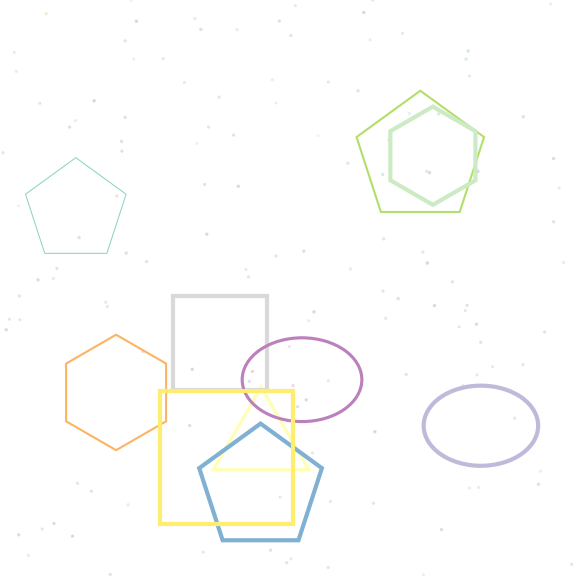[{"shape": "pentagon", "thickness": 0.5, "radius": 0.46, "center": [0.131, 0.635]}, {"shape": "triangle", "thickness": 1.5, "radius": 0.48, "center": [0.452, 0.234]}, {"shape": "oval", "thickness": 2, "radius": 0.5, "center": [0.833, 0.262]}, {"shape": "pentagon", "thickness": 2, "radius": 0.56, "center": [0.451, 0.154]}, {"shape": "hexagon", "thickness": 1, "radius": 0.5, "center": [0.201, 0.32]}, {"shape": "pentagon", "thickness": 1, "radius": 0.58, "center": [0.728, 0.726]}, {"shape": "square", "thickness": 2, "radius": 0.41, "center": [0.382, 0.406]}, {"shape": "oval", "thickness": 1.5, "radius": 0.52, "center": [0.523, 0.342]}, {"shape": "hexagon", "thickness": 2, "radius": 0.43, "center": [0.75, 0.729]}, {"shape": "square", "thickness": 2, "radius": 0.57, "center": [0.392, 0.207]}]